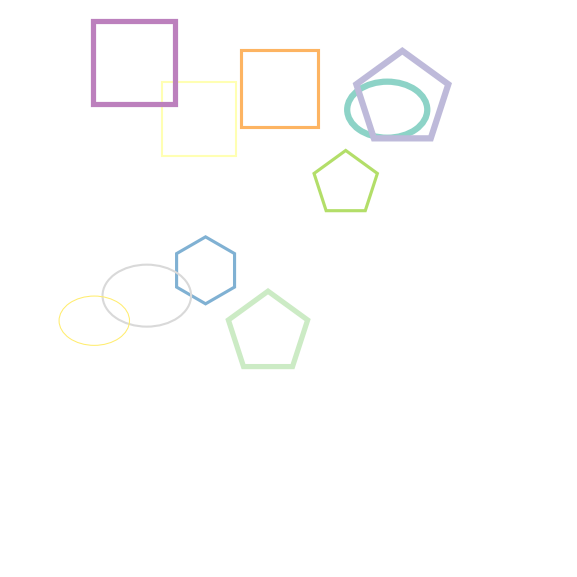[{"shape": "oval", "thickness": 3, "radius": 0.35, "center": [0.671, 0.809]}, {"shape": "square", "thickness": 1, "radius": 0.32, "center": [0.344, 0.793]}, {"shape": "pentagon", "thickness": 3, "radius": 0.42, "center": [0.697, 0.827]}, {"shape": "hexagon", "thickness": 1.5, "radius": 0.29, "center": [0.356, 0.531]}, {"shape": "square", "thickness": 1.5, "radius": 0.33, "center": [0.484, 0.846]}, {"shape": "pentagon", "thickness": 1.5, "radius": 0.29, "center": [0.599, 0.681]}, {"shape": "oval", "thickness": 1, "radius": 0.38, "center": [0.254, 0.487]}, {"shape": "square", "thickness": 2.5, "radius": 0.36, "center": [0.231, 0.891]}, {"shape": "pentagon", "thickness": 2.5, "radius": 0.36, "center": [0.464, 0.423]}, {"shape": "oval", "thickness": 0.5, "radius": 0.3, "center": [0.163, 0.444]}]